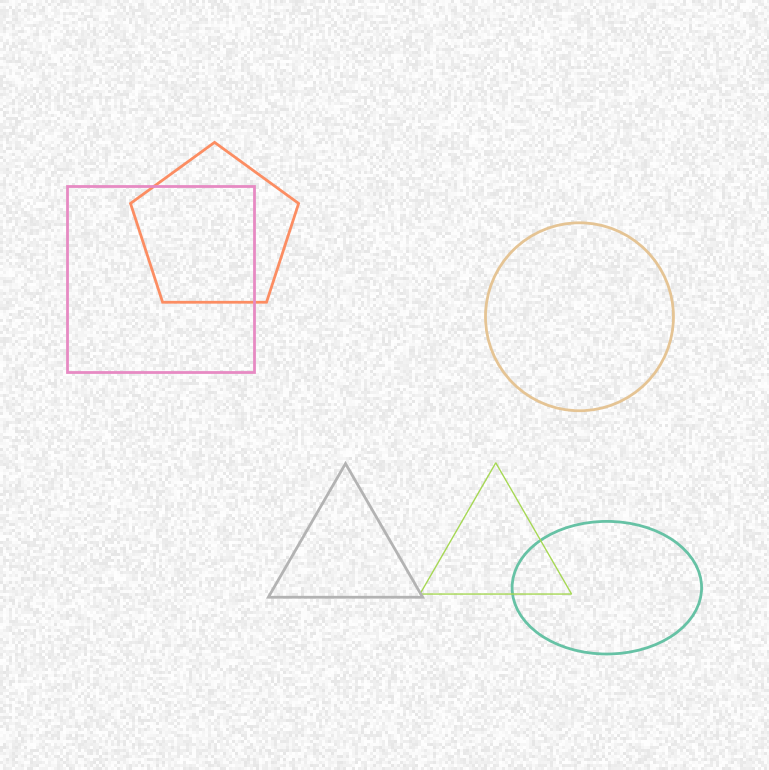[{"shape": "oval", "thickness": 1, "radius": 0.62, "center": [0.788, 0.237]}, {"shape": "pentagon", "thickness": 1, "radius": 0.57, "center": [0.279, 0.7]}, {"shape": "square", "thickness": 1, "radius": 0.61, "center": [0.209, 0.638]}, {"shape": "triangle", "thickness": 0.5, "radius": 0.57, "center": [0.644, 0.285]}, {"shape": "circle", "thickness": 1, "radius": 0.61, "center": [0.753, 0.589]}, {"shape": "triangle", "thickness": 1, "radius": 0.58, "center": [0.449, 0.282]}]